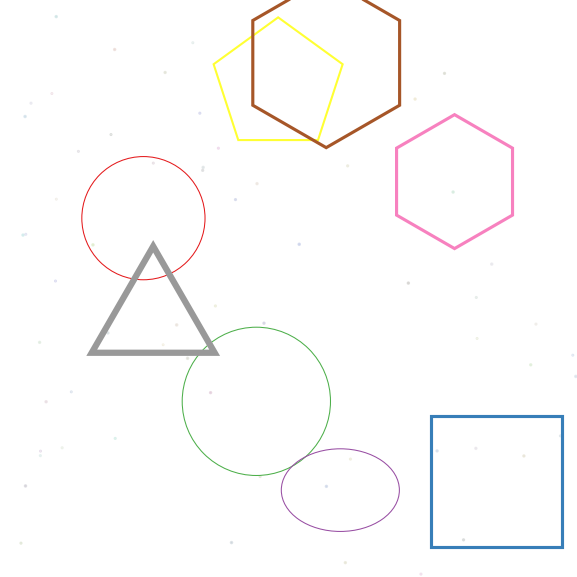[{"shape": "circle", "thickness": 0.5, "radius": 0.53, "center": [0.248, 0.621]}, {"shape": "square", "thickness": 1.5, "radius": 0.57, "center": [0.859, 0.165]}, {"shape": "circle", "thickness": 0.5, "radius": 0.64, "center": [0.444, 0.304]}, {"shape": "oval", "thickness": 0.5, "radius": 0.51, "center": [0.589, 0.15]}, {"shape": "pentagon", "thickness": 1, "radius": 0.59, "center": [0.482, 0.852]}, {"shape": "hexagon", "thickness": 1.5, "radius": 0.73, "center": [0.565, 0.89]}, {"shape": "hexagon", "thickness": 1.5, "radius": 0.58, "center": [0.787, 0.685]}, {"shape": "triangle", "thickness": 3, "radius": 0.61, "center": [0.265, 0.45]}]